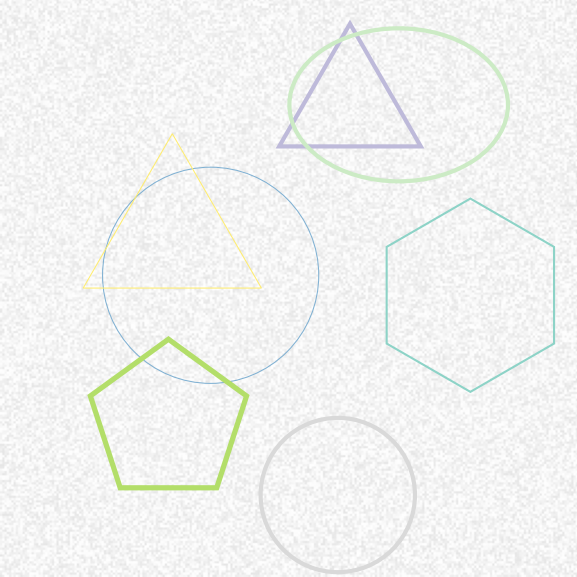[{"shape": "hexagon", "thickness": 1, "radius": 0.84, "center": [0.814, 0.488]}, {"shape": "triangle", "thickness": 2, "radius": 0.71, "center": [0.606, 0.816]}, {"shape": "circle", "thickness": 0.5, "radius": 0.94, "center": [0.365, 0.522]}, {"shape": "pentagon", "thickness": 2.5, "radius": 0.71, "center": [0.292, 0.27]}, {"shape": "circle", "thickness": 2, "radius": 0.67, "center": [0.585, 0.142]}, {"shape": "oval", "thickness": 2, "radius": 0.95, "center": [0.69, 0.818]}, {"shape": "triangle", "thickness": 0.5, "radius": 0.89, "center": [0.298, 0.589]}]